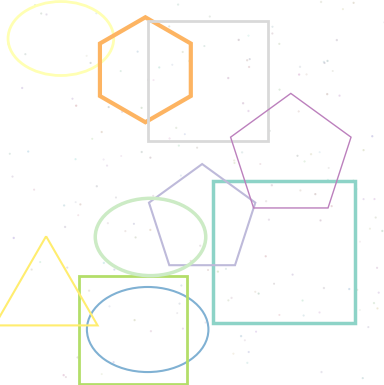[{"shape": "square", "thickness": 2.5, "radius": 0.92, "center": [0.737, 0.347]}, {"shape": "oval", "thickness": 2, "radius": 0.69, "center": [0.158, 0.9]}, {"shape": "pentagon", "thickness": 1.5, "radius": 0.73, "center": [0.525, 0.429]}, {"shape": "oval", "thickness": 1.5, "radius": 0.79, "center": [0.384, 0.144]}, {"shape": "hexagon", "thickness": 3, "radius": 0.68, "center": [0.378, 0.819]}, {"shape": "square", "thickness": 2, "radius": 0.7, "center": [0.345, 0.143]}, {"shape": "square", "thickness": 2, "radius": 0.78, "center": [0.541, 0.789]}, {"shape": "pentagon", "thickness": 1, "radius": 0.82, "center": [0.755, 0.593]}, {"shape": "oval", "thickness": 2.5, "radius": 0.72, "center": [0.391, 0.385]}, {"shape": "triangle", "thickness": 1.5, "radius": 0.77, "center": [0.12, 0.232]}]